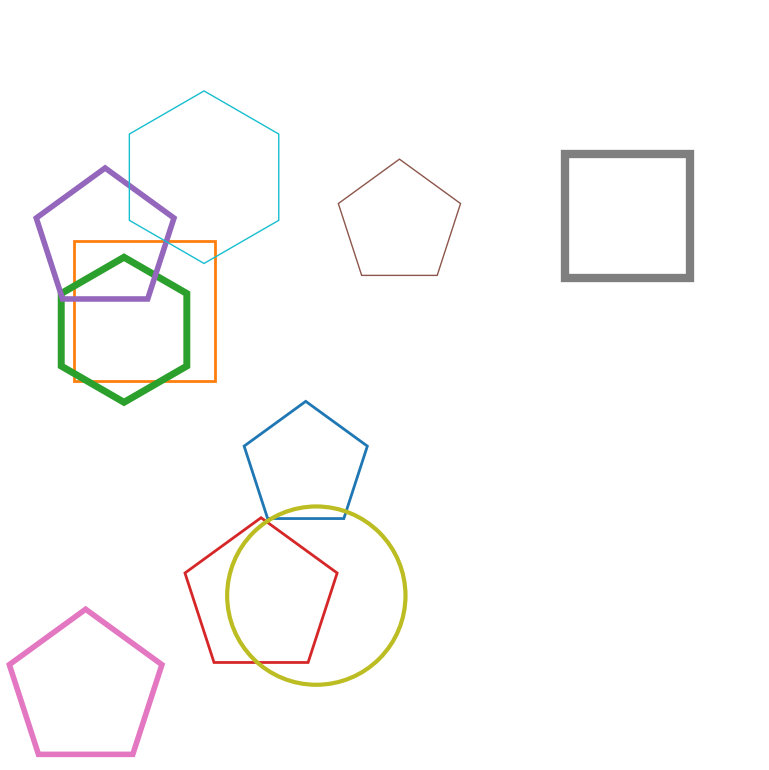[{"shape": "pentagon", "thickness": 1, "radius": 0.42, "center": [0.397, 0.395]}, {"shape": "square", "thickness": 1, "radius": 0.46, "center": [0.188, 0.596]}, {"shape": "hexagon", "thickness": 2.5, "radius": 0.47, "center": [0.161, 0.572]}, {"shape": "pentagon", "thickness": 1, "radius": 0.52, "center": [0.339, 0.224]}, {"shape": "pentagon", "thickness": 2, "radius": 0.47, "center": [0.137, 0.688]}, {"shape": "pentagon", "thickness": 0.5, "radius": 0.42, "center": [0.519, 0.71]}, {"shape": "pentagon", "thickness": 2, "radius": 0.52, "center": [0.111, 0.105]}, {"shape": "square", "thickness": 3, "radius": 0.4, "center": [0.815, 0.719]}, {"shape": "circle", "thickness": 1.5, "radius": 0.58, "center": [0.411, 0.226]}, {"shape": "hexagon", "thickness": 0.5, "radius": 0.56, "center": [0.265, 0.77]}]